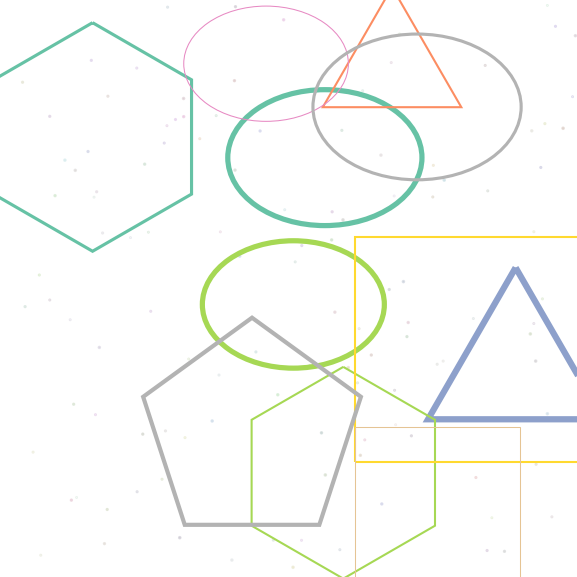[{"shape": "oval", "thickness": 2.5, "radius": 0.84, "center": [0.563, 0.726]}, {"shape": "hexagon", "thickness": 1.5, "radius": 0.99, "center": [0.16, 0.762]}, {"shape": "triangle", "thickness": 1, "radius": 0.69, "center": [0.679, 0.883]}, {"shape": "triangle", "thickness": 3, "radius": 0.88, "center": [0.893, 0.361]}, {"shape": "oval", "thickness": 0.5, "radius": 0.71, "center": [0.461, 0.889]}, {"shape": "hexagon", "thickness": 1, "radius": 0.92, "center": [0.594, 0.18]}, {"shape": "oval", "thickness": 2.5, "radius": 0.79, "center": [0.508, 0.472]}, {"shape": "square", "thickness": 1, "radius": 0.98, "center": [0.81, 0.394]}, {"shape": "square", "thickness": 0.5, "radius": 0.71, "center": [0.758, 0.117]}, {"shape": "pentagon", "thickness": 2, "radius": 0.99, "center": [0.436, 0.251]}, {"shape": "oval", "thickness": 1.5, "radius": 0.9, "center": [0.722, 0.814]}]